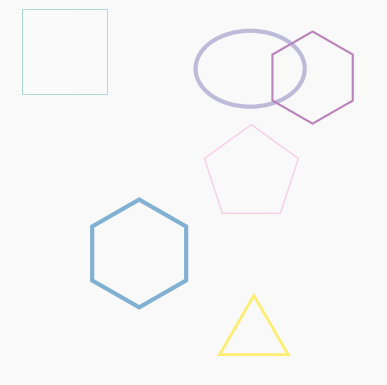[{"shape": "square", "thickness": 0.5, "radius": 0.55, "center": [0.165, 0.867]}, {"shape": "oval", "thickness": 3, "radius": 0.7, "center": [0.646, 0.821]}, {"shape": "hexagon", "thickness": 3, "radius": 0.7, "center": [0.359, 0.342]}, {"shape": "pentagon", "thickness": 1, "radius": 0.64, "center": [0.649, 0.549]}, {"shape": "hexagon", "thickness": 1.5, "radius": 0.6, "center": [0.807, 0.799]}, {"shape": "triangle", "thickness": 2, "radius": 0.51, "center": [0.655, 0.13]}]